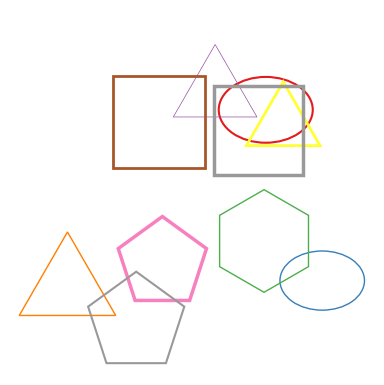[{"shape": "oval", "thickness": 1.5, "radius": 0.61, "center": [0.69, 0.715]}, {"shape": "oval", "thickness": 1, "radius": 0.55, "center": [0.837, 0.271]}, {"shape": "hexagon", "thickness": 1, "radius": 0.67, "center": [0.686, 0.374]}, {"shape": "triangle", "thickness": 0.5, "radius": 0.63, "center": [0.559, 0.759]}, {"shape": "triangle", "thickness": 1, "radius": 0.72, "center": [0.175, 0.253]}, {"shape": "triangle", "thickness": 2, "radius": 0.55, "center": [0.736, 0.677]}, {"shape": "square", "thickness": 2, "radius": 0.59, "center": [0.414, 0.683]}, {"shape": "pentagon", "thickness": 2.5, "radius": 0.6, "center": [0.422, 0.317]}, {"shape": "square", "thickness": 2.5, "radius": 0.58, "center": [0.672, 0.661]}, {"shape": "pentagon", "thickness": 1.5, "radius": 0.66, "center": [0.354, 0.163]}]